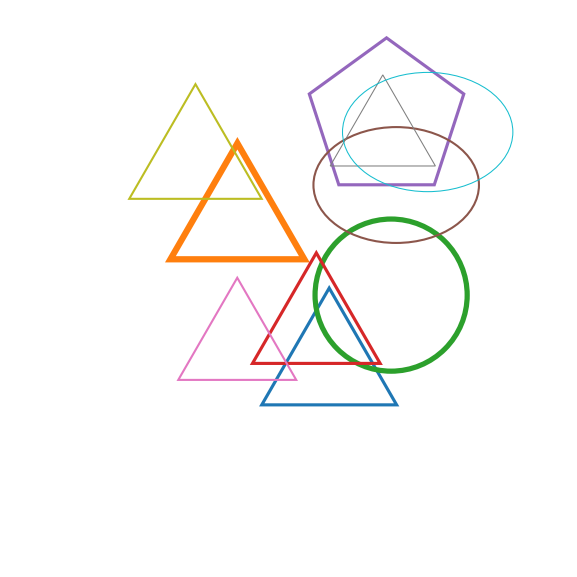[{"shape": "triangle", "thickness": 1.5, "radius": 0.67, "center": [0.57, 0.365]}, {"shape": "triangle", "thickness": 3, "radius": 0.67, "center": [0.411, 0.617]}, {"shape": "circle", "thickness": 2.5, "radius": 0.66, "center": [0.677, 0.488]}, {"shape": "triangle", "thickness": 1.5, "radius": 0.64, "center": [0.548, 0.434]}, {"shape": "pentagon", "thickness": 1.5, "radius": 0.7, "center": [0.669, 0.793]}, {"shape": "oval", "thickness": 1, "radius": 0.72, "center": [0.686, 0.679]}, {"shape": "triangle", "thickness": 1, "radius": 0.59, "center": [0.411, 0.4]}, {"shape": "triangle", "thickness": 0.5, "radius": 0.53, "center": [0.663, 0.764]}, {"shape": "triangle", "thickness": 1, "radius": 0.66, "center": [0.338, 0.721]}, {"shape": "oval", "thickness": 0.5, "radius": 0.74, "center": [0.741, 0.771]}]